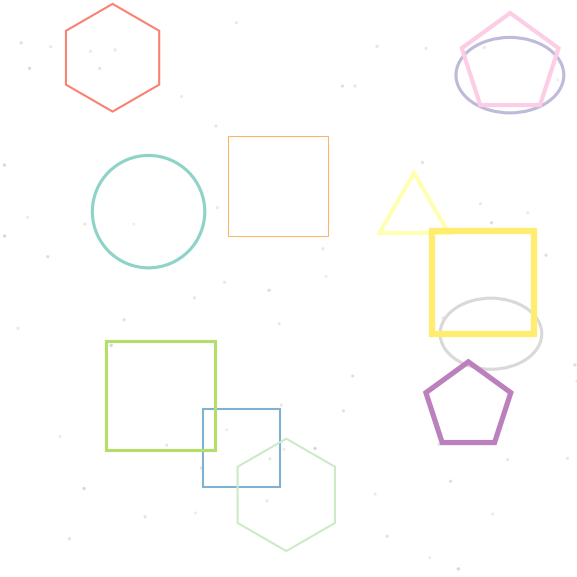[{"shape": "circle", "thickness": 1.5, "radius": 0.49, "center": [0.257, 0.633]}, {"shape": "triangle", "thickness": 2, "radius": 0.35, "center": [0.717, 0.63]}, {"shape": "oval", "thickness": 1.5, "radius": 0.47, "center": [0.883, 0.869]}, {"shape": "hexagon", "thickness": 1, "radius": 0.47, "center": [0.195, 0.899]}, {"shape": "square", "thickness": 1, "radius": 0.34, "center": [0.418, 0.223]}, {"shape": "square", "thickness": 0.5, "radius": 0.43, "center": [0.482, 0.677]}, {"shape": "square", "thickness": 1.5, "radius": 0.47, "center": [0.278, 0.314]}, {"shape": "pentagon", "thickness": 2, "radius": 0.44, "center": [0.883, 0.889]}, {"shape": "oval", "thickness": 1.5, "radius": 0.44, "center": [0.85, 0.421]}, {"shape": "pentagon", "thickness": 2.5, "radius": 0.39, "center": [0.811, 0.295]}, {"shape": "hexagon", "thickness": 1, "radius": 0.49, "center": [0.496, 0.142]}, {"shape": "square", "thickness": 3, "radius": 0.44, "center": [0.836, 0.51]}]